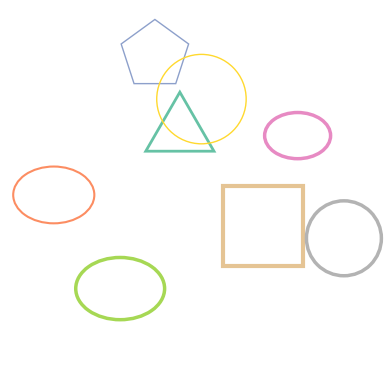[{"shape": "triangle", "thickness": 2, "radius": 0.51, "center": [0.467, 0.658]}, {"shape": "oval", "thickness": 1.5, "radius": 0.53, "center": [0.14, 0.494]}, {"shape": "pentagon", "thickness": 1, "radius": 0.46, "center": [0.402, 0.857]}, {"shape": "oval", "thickness": 2.5, "radius": 0.43, "center": [0.773, 0.648]}, {"shape": "oval", "thickness": 2.5, "radius": 0.58, "center": [0.312, 0.25]}, {"shape": "circle", "thickness": 1, "radius": 0.58, "center": [0.523, 0.743]}, {"shape": "square", "thickness": 3, "radius": 0.52, "center": [0.684, 0.412]}, {"shape": "circle", "thickness": 2.5, "radius": 0.49, "center": [0.893, 0.381]}]